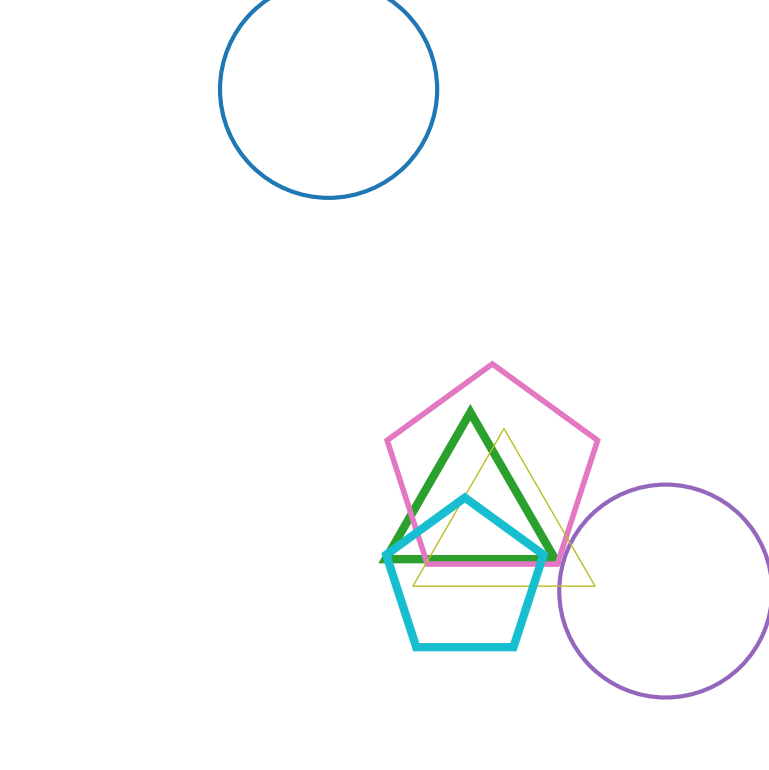[{"shape": "circle", "thickness": 1.5, "radius": 0.71, "center": [0.427, 0.884]}, {"shape": "triangle", "thickness": 3, "radius": 0.64, "center": [0.611, 0.337]}, {"shape": "circle", "thickness": 1.5, "radius": 0.69, "center": [0.865, 0.232]}, {"shape": "pentagon", "thickness": 2, "radius": 0.72, "center": [0.639, 0.384]}, {"shape": "triangle", "thickness": 0.5, "radius": 0.68, "center": [0.655, 0.307]}, {"shape": "pentagon", "thickness": 3, "radius": 0.54, "center": [0.604, 0.246]}]